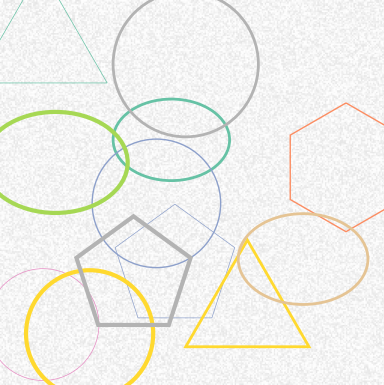[{"shape": "triangle", "thickness": 0.5, "radius": 0.99, "center": [0.107, 0.884]}, {"shape": "oval", "thickness": 2, "radius": 0.76, "center": [0.445, 0.637]}, {"shape": "hexagon", "thickness": 1, "radius": 0.84, "center": [0.899, 0.565]}, {"shape": "circle", "thickness": 1, "radius": 0.83, "center": [0.406, 0.472]}, {"shape": "pentagon", "thickness": 0.5, "radius": 0.82, "center": [0.454, 0.306]}, {"shape": "circle", "thickness": 0.5, "radius": 0.73, "center": [0.112, 0.157]}, {"shape": "oval", "thickness": 3, "radius": 0.94, "center": [0.144, 0.578]}, {"shape": "triangle", "thickness": 2, "radius": 0.92, "center": [0.643, 0.192]}, {"shape": "circle", "thickness": 3, "radius": 0.83, "center": [0.233, 0.133]}, {"shape": "oval", "thickness": 2, "radius": 0.84, "center": [0.787, 0.327]}, {"shape": "circle", "thickness": 2, "radius": 0.94, "center": [0.482, 0.833]}, {"shape": "pentagon", "thickness": 3, "radius": 0.78, "center": [0.347, 0.282]}]